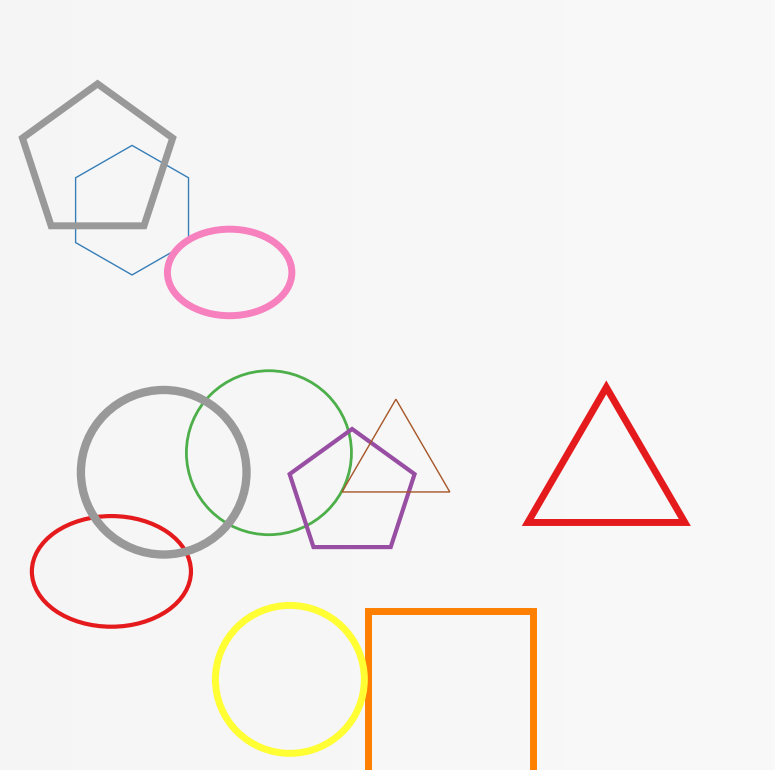[{"shape": "triangle", "thickness": 2.5, "radius": 0.58, "center": [0.782, 0.38]}, {"shape": "oval", "thickness": 1.5, "radius": 0.51, "center": [0.144, 0.258]}, {"shape": "hexagon", "thickness": 0.5, "radius": 0.42, "center": [0.17, 0.727]}, {"shape": "circle", "thickness": 1, "radius": 0.53, "center": [0.347, 0.412]}, {"shape": "pentagon", "thickness": 1.5, "radius": 0.42, "center": [0.454, 0.358]}, {"shape": "square", "thickness": 2.5, "radius": 0.53, "center": [0.582, 0.1]}, {"shape": "circle", "thickness": 2.5, "radius": 0.48, "center": [0.374, 0.118]}, {"shape": "triangle", "thickness": 0.5, "radius": 0.4, "center": [0.511, 0.401]}, {"shape": "oval", "thickness": 2.5, "radius": 0.4, "center": [0.296, 0.646]}, {"shape": "circle", "thickness": 3, "radius": 0.53, "center": [0.211, 0.387]}, {"shape": "pentagon", "thickness": 2.5, "radius": 0.51, "center": [0.126, 0.789]}]